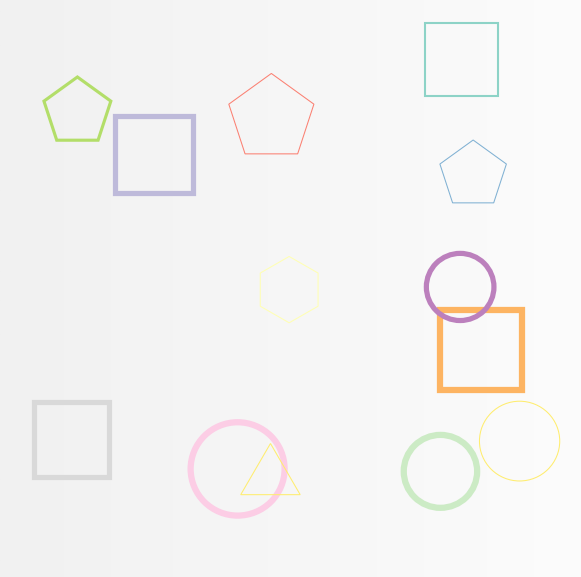[{"shape": "square", "thickness": 1, "radius": 0.31, "center": [0.794, 0.896]}, {"shape": "hexagon", "thickness": 0.5, "radius": 0.29, "center": [0.497, 0.498]}, {"shape": "square", "thickness": 2.5, "radius": 0.33, "center": [0.265, 0.731]}, {"shape": "pentagon", "thickness": 0.5, "radius": 0.38, "center": [0.467, 0.795]}, {"shape": "pentagon", "thickness": 0.5, "radius": 0.3, "center": [0.814, 0.697]}, {"shape": "square", "thickness": 3, "radius": 0.35, "center": [0.828, 0.393]}, {"shape": "pentagon", "thickness": 1.5, "radius": 0.3, "center": [0.133, 0.805]}, {"shape": "circle", "thickness": 3, "radius": 0.4, "center": [0.409, 0.187]}, {"shape": "square", "thickness": 2.5, "radius": 0.32, "center": [0.123, 0.238]}, {"shape": "circle", "thickness": 2.5, "radius": 0.29, "center": [0.792, 0.502]}, {"shape": "circle", "thickness": 3, "radius": 0.32, "center": [0.758, 0.183]}, {"shape": "triangle", "thickness": 0.5, "radius": 0.3, "center": [0.465, 0.172]}, {"shape": "circle", "thickness": 0.5, "radius": 0.35, "center": [0.894, 0.235]}]